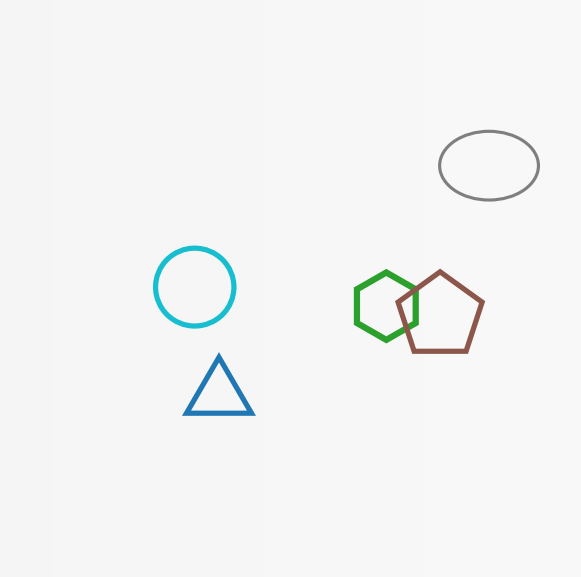[{"shape": "triangle", "thickness": 2.5, "radius": 0.32, "center": [0.377, 0.316]}, {"shape": "hexagon", "thickness": 3, "radius": 0.29, "center": [0.665, 0.469]}, {"shape": "pentagon", "thickness": 2.5, "radius": 0.38, "center": [0.757, 0.452]}, {"shape": "oval", "thickness": 1.5, "radius": 0.43, "center": [0.841, 0.712]}, {"shape": "circle", "thickness": 2.5, "radius": 0.34, "center": [0.335, 0.502]}]